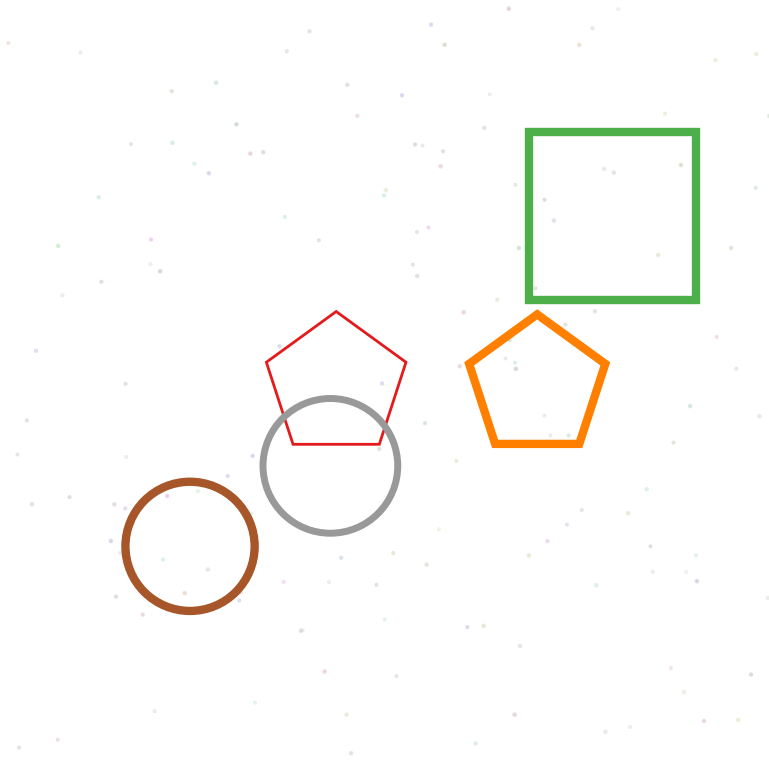[{"shape": "pentagon", "thickness": 1, "radius": 0.48, "center": [0.437, 0.5]}, {"shape": "square", "thickness": 3, "radius": 0.54, "center": [0.795, 0.72]}, {"shape": "pentagon", "thickness": 3, "radius": 0.46, "center": [0.698, 0.499]}, {"shape": "circle", "thickness": 3, "radius": 0.42, "center": [0.247, 0.29]}, {"shape": "circle", "thickness": 2.5, "radius": 0.44, "center": [0.429, 0.395]}]